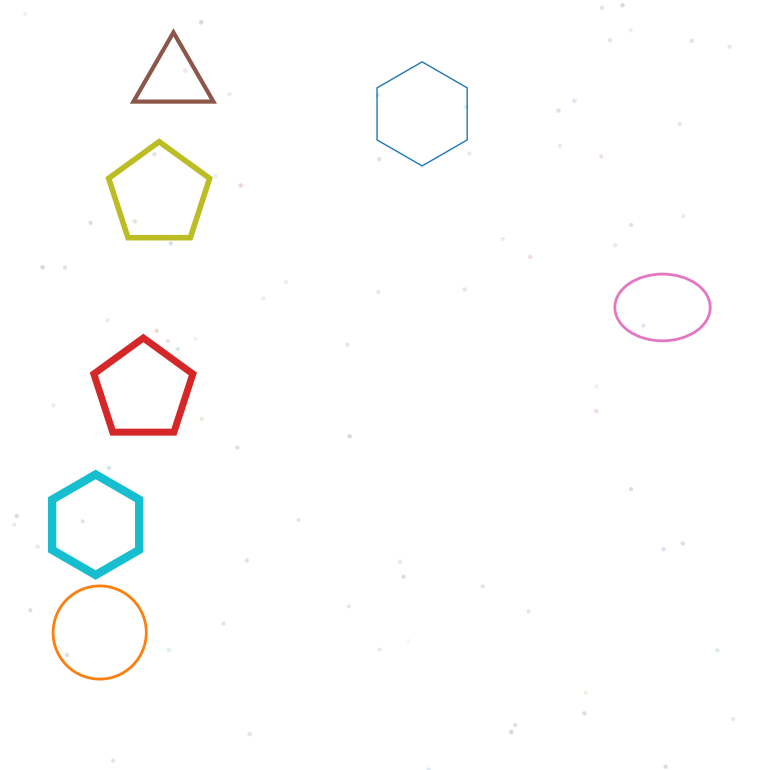[{"shape": "hexagon", "thickness": 0.5, "radius": 0.34, "center": [0.548, 0.852]}, {"shape": "circle", "thickness": 1, "radius": 0.3, "center": [0.129, 0.179]}, {"shape": "pentagon", "thickness": 2.5, "radius": 0.34, "center": [0.186, 0.493]}, {"shape": "triangle", "thickness": 1.5, "radius": 0.3, "center": [0.225, 0.898]}, {"shape": "oval", "thickness": 1, "radius": 0.31, "center": [0.86, 0.601]}, {"shape": "pentagon", "thickness": 2, "radius": 0.34, "center": [0.207, 0.747]}, {"shape": "hexagon", "thickness": 3, "radius": 0.33, "center": [0.124, 0.319]}]